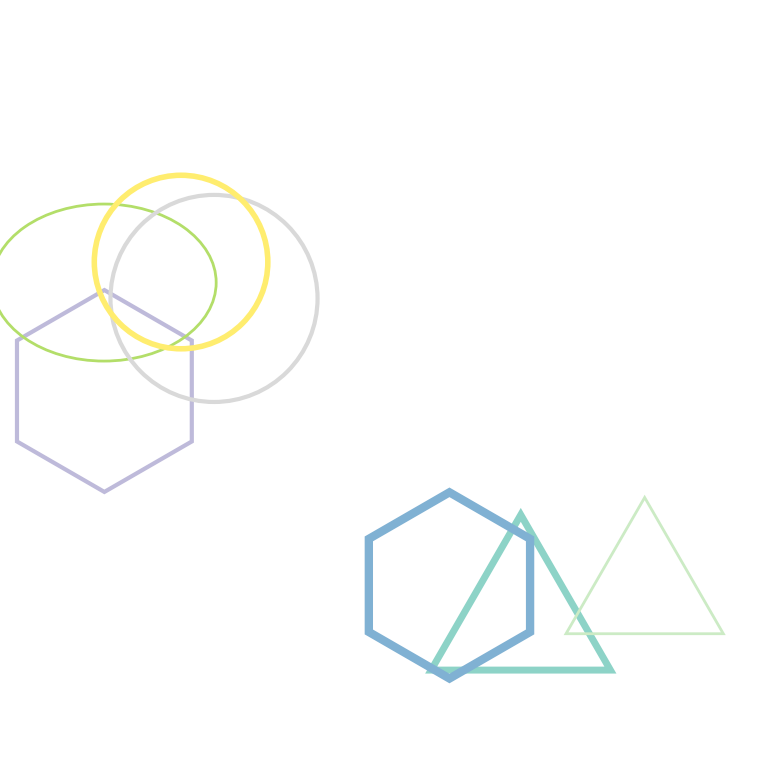[{"shape": "triangle", "thickness": 2.5, "radius": 0.67, "center": [0.676, 0.197]}, {"shape": "hexagon", "thickness": 1.5, "radius": 0.66, "center": [0.136, 0.492]}, {"shape": "hexagon", "thickness": 3, "radius": 0.6, "center": [0.584, 0.24]}, {"shape": "oval", "thickness": 1, "radius": 0.73, "center": [0.135, 0.633]}, {"shape": "circle", "thickness": 1.5, "radius": 0.67, "center": [0.278, 0.612]}, {"shape": "triangle", "thickness": 1, "radius": 0.59, "center": [0.837, 0.236]}, {"shape": "circle", "thickness": 2, "radius": 0.56, "center": [0.235, 0.66]}]